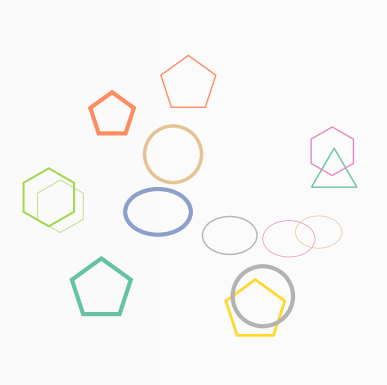[{"shape": "triangle", "thickness": 1, "radius": 0.34, "center": [0.862, 0.548]}, {"shape": "pentagon", "thickness": 3, "radius": 0.4, "center": [0.262, 0.249]}, {"shape": "pentagon", "thickness": 1, "radius": 0.37, "center": [0.486, 0.782]}, {"shape": "pentagon", "thickness": 3, "radius": 0.3, "center": [0.289, 0.701]}, {"shape": "oval", "thickness": 3, "radius": 0.42, "center": [0.408, 0.45]}, {"shape": "oval", "thickness": 0.5, "radius": 0.34, "center": [0.745, 0.38]}, {"shape": "hexagon", "thickness": 1, "radius": 0.32, "center": [0.857, 0.607]}, {"shape": "hexagon", "thickness": 0.5, "radius": 0.34, "center": [0.156, 0.464]}, {"shape": "hexagon", "thickness": 1.5, "radius": 0.38, "center": [0.126, 0.487]}, {"shape": "pentagon", "thickness": 2, "radius": 0.4, "center": [0.659, 0.194]}, {"shape": "circle", "thickness": 2.5, "radius": 0.37, "center": [0.447, 0.599]}, {"shape": "oval", "thickness": 0.5, "radius": 0.3, "center": [0.822, 0.397]}, {"shape": "oval", "thickness": 1, "radius": 0.35, "center": [0.593, 0.388]}, {"shape": "circle", "thickness": 3, "radius": 0.39, "center": [0.678, 0.231]}]